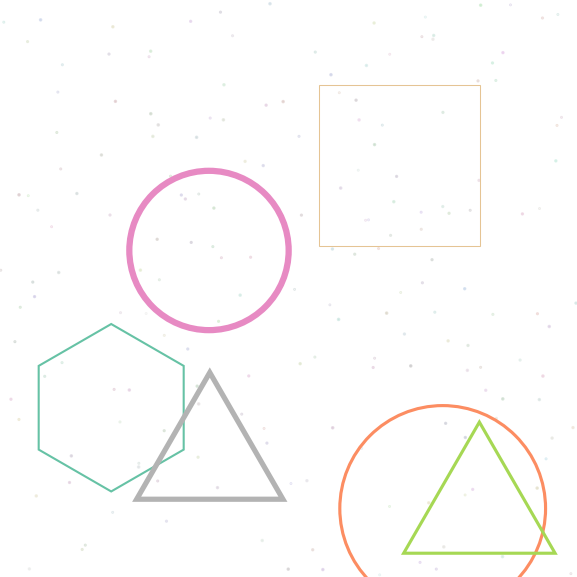[{"shape": "hexagon", "thickness": 1, "radius": 0.72, "center": [0.193, 0.293]}, {"shape": "circle", "thickness": 1.5, "radius": 0.89, "center": [0.767, 0.119]}, {"shape": "circle", "thickness": 3, "radius": 0.69, "center": [0.362, 0.565]}, {"shape": "triangle", "thickness": 1.5, "radius": 0.76, "center": [0.83, 0.117]}, {"shape": "square", "thickness": 0.5, "radius": 0.7, "center": [0.691, 0.712]}, {"shape": "triangle", "thickness": 2.5, "radius": 0.73, "center": [0.363, 0.208]}]